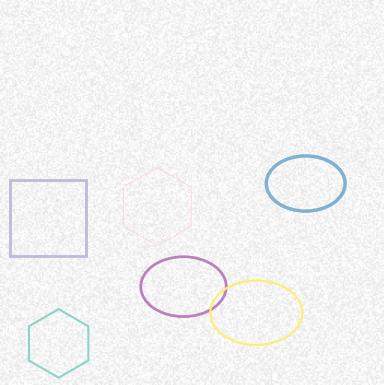[{"shape": "hexagon", "thickness": 1.5, "radius": 0.45, "center": [0.152, 0.108]}, {"shape": "square", "thickness": 2, "radius": 0.5, "center": [0.125, 0.434]}, {"shape": "oval", "thickness": 2.5, "radius": 0.51, "center": [0.794, 0.523]}, {"shape": "hexagon", "thickness": 0.5, "radius": 0.51, "center": [0.409, 0.463]}, {"shape": "oval", "thickness": 2, "radius": 0.56, "center": [0.477, 0.255]}, {"shape": "oval", "thickness": 1.5, "radius": 0.6, "center": [0.666, 0.188]}]